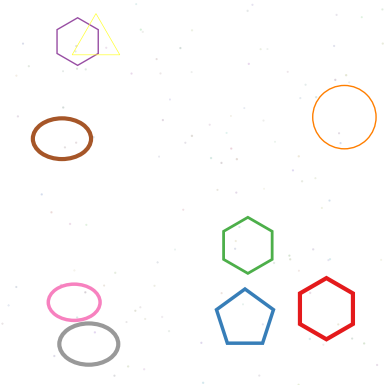[{"shape": "hexagon", "thickness": 3, "radius": 0.4, "center": [0.848, 0.198]}, {"shape": "pentagon", "thickness": 2.5, "radius": 0.39, "center": [0.636, 0.172]}, {"shape": "hexagon", "thickness": 2, "radius": 0.36, "center": [0.644, 0.363]}, {"shape": "hexagon", "thickness": 1, "radius": 0.31, "center": [0.202, 0.892]}, {"shape": "circle", "thickness": 1, "radius": 0.41, "center": [0.895, 0.696]}, {"shape": "triangle", "thickness": 0.5, "radius": 0.36, "center": [0.249, 0.893]}, {"shape": "oval", "thickness": 3, "radius": 0.38, "center": [0.161, 0.64]}, {"shape": "oval", "thickness": 2.5, "radius": 0.34, "center": [0.193, 0.215]}, {"shape": "oval", "thickness": 3, "radius": 0.38, "center": [0.231, 0.106]}]